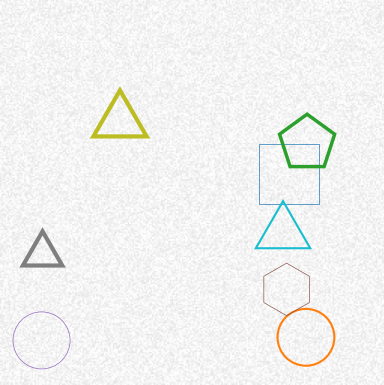[{"shape": "square", "thickness": 0.5, "radius": 0.39, "center": [0.751, 0.548]}, {"shape": "circle", "thickness": 1.5, "radius": 0.37, "center": [0.795, 0.124]}, {"shape": "pentagon", "thickness": 2.5, "radius": 0.38, "center": [0.798, 0.628]}, {"shape": "circle", "thickness": 0.5, "radius": 0.37, "center": [0.108, 0.116]}, {"shape": "hexagon", "thickness": 0.5, "radius": 0.34, "center": [0.744, 0.248]}, {"shape": "triangle", "thickness": 3, "radius": 0.3, "center": [0.111, 0.34]}, {"shape": "triangle", "thickness": 3, "radius": 0.4, "center": [0.312, 0.686]}, {"shape": "triangle", "thickness": 1.5, "radius": 0.41, "center": [0.735, 0.396]}]